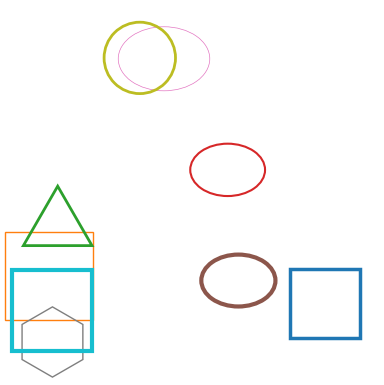[{"shape": "square", "thickness": 2.5, "radius": 0.45, "center": [0.845, 0.212]}, {"shape": "square", "thickness": 1, "radius": 0.57, "center": [0.128, 0.282]}, {"shape": "triangle", "thickness": 2, "radius": 0.51, "center": [0.15, 0.413]}, {"shape": "oval", "thickness": 1.5, "radius": 0.49, "center": [0.591, 0.559]}, {"shape": "oval", "thickness": 3, "radius": 0.48, "center": [0.619, 0.271]}, {"shape": "oval", "thickness": 0.5, "radius": 0.59, "center": [0.426, 0.847]}, {"shape": "hexagon", "thickness": 1, "radius": 0.46, "center": [0.136, 0.112]}, {"shape": "circle", "thickness": 2, "radius": 0.46, "center": [0.363, 0.85]}, {"shape": "square", "thickness": 3, "radius": 0.52, "center": [0.134, 0.194]}]